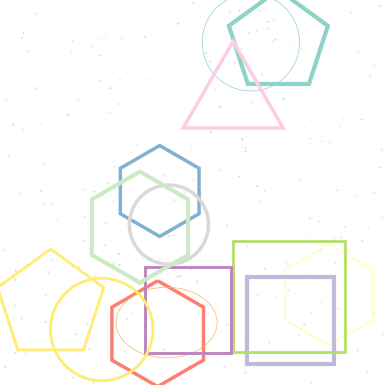[{"shape": "circle", "thickness": 0.5, "radius": 0.63, "center": [0.652, 0.89]}, {"shape": "pentagon", "thickness": 3, "radius": 0.68, "center": [0.723, 0.891]}, {"shape": "hexagon", "thickness": 1, "radius": 0.65, "center": [0.854, 0.234]}, {"shape": "square", "thickness": 3, "radius": 0.56, "center": [0.754, 0.167]}, {"shape": "hexagon", "thickness": 2.5, "radius": 0.69, "center": [0.41, 0.133]}, {"shape": "hexagon", "thickness": 2.5, "radius": 0.59, "center": [0.415, 0.504]}, {"shape": "oval", "thickness": 0.5, "radius": 0.66, "center": [0.433, 0.162]}, {"shape": "square", "thickness": 2, "radius": 0.72, "center": [0.751, 0.23]}, {"shape": "triangle", "thickness": 2.5, "radius": 0.75, "center": [0.606, 0.742]}, {"shape": "circle", "thickness": 2.5, "radius": 0.51, "center": [0.439, 0.417]}, {"shape": "square", "thickness": 2, "radius": 0.56, "center": [0.487, 0.195]}, {"shape": "hexagon", "thickness": 3, "radius": 0.72, "center": [0.363, 0.41]}, {"shape": "circle", "thickness": 2, "radius": 0.67, "center": [0.264, 0.144]}, {"shape": "pentagon", "thickness": 2, "radius": 0.72, "center": [0.132, 0.208]}]